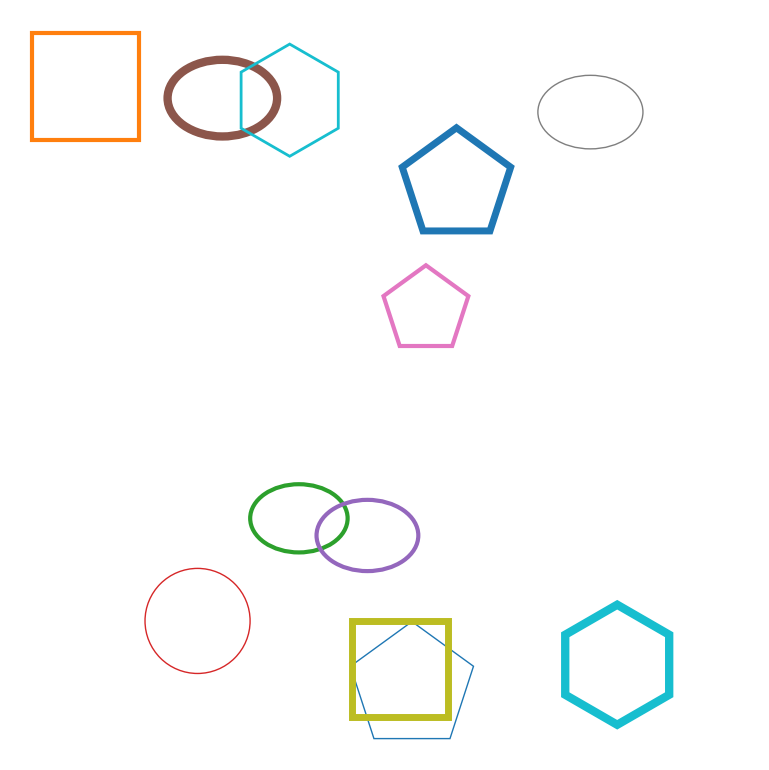[{"shape": "pentagon", "thickness": 0.5, "radius": 0.42, "center": [0.535, 0.109]}, {"shape": "pentagon", "thickness": 2.5, "radius": 0.37, "center": [0.593, 0.76]}, {"shape": "square", "thickness": 1.5, "radius": 0.35, "center": [0.111, 0.888]}, {"shape": "oval", "thickness": 1.5, "radius": 0.32, "center": [0.388, 0.327]}, {"shape": "circle", "thickness": 0.5, "radius": 0.34, "center": [0.257, 0.194]}, {"shape": "oval", "thickness": 1.5, "radius": 0.33, "center": [0.477, 0.305]}, {"shape": "oval", "thickness": 3, "radius": 0.36, "center": [0.289, 0.873]}, {"shape": "pentagon", "thickness": 1.5, "radius": 0.29, "center": [0.553, 0.598]}, {"shape": "oval", "thickness": 0.5, "radius": 0.34, "center": [0.767, 0.854]}, {"shape": "square", "thickness": 2.5, "radius": 0.31, "center": [0.52, 0.131]}, {"shape": "hexagon", "thickness": 1, "radius": 0.36, "center": [0.376, 0.87]}, {"shape": "hexagon", "thickness": 3, "radius": 0.39, "center": [0.802, 0.137]}]